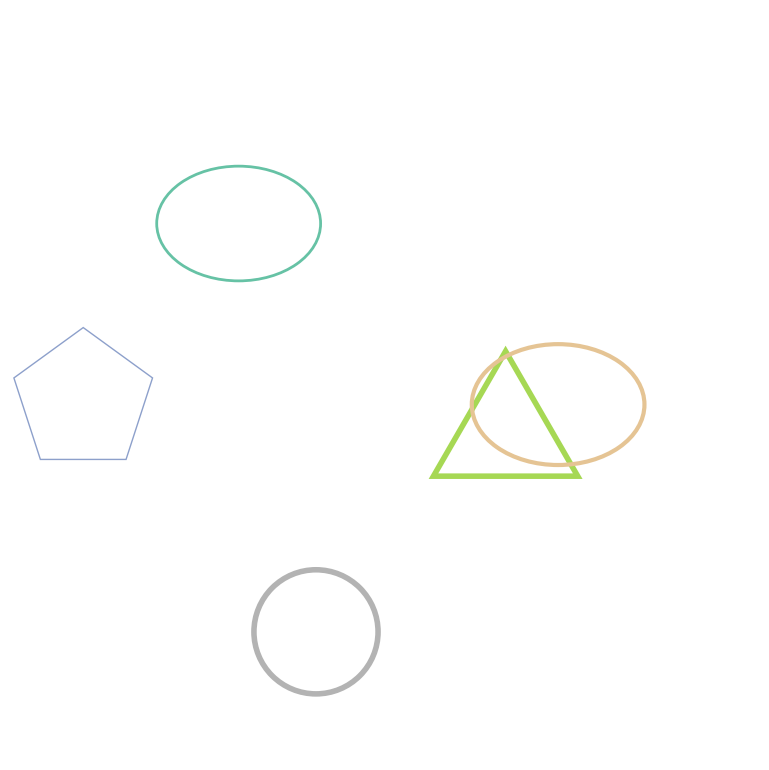[{"shape": "oval", "thickness": 1, "radius": 0.53, "center": [0.31, 0.71]}, {"shape": "pentagon", "thickness": 0.5, "radius": 0.47, "center": [0.108, 0.48]}, {"shape": "triangle", "thickness": 2, "radius": 0.54, "center": [0.657, 0.436]}, {"shape": "oval", "thickness": 1.5, "radius": 0.56, "center": [0.725, 0.475]}, {"shape": "circle", "thickness": 2, "radius": 0.4, "center": [0.41, 0.179]}]